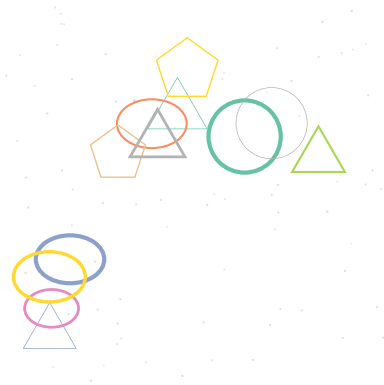[{"shape": "triangle", "thickness": 0.5, "radius": 0.45, "center": [0.461, 0.71]}, {"shape": "circle", "thickness": 3, "radius": 0.47, "center": [0.635, 0.645]}, {"shape": "oval", "thickness": 1.5, "radius": 0.45, "center": [0.394, 0.679]}, {"shape": "triangle", "thickness": 0.5, "radius": 0.4, "center": [0.129, 0.134]}, {"shape": "oval", "thickness": 3, "radius": 0.44, "center": [0.182, 0.327]}, {"shape": "oval", "thickness": 2, "radius": 0.35, "center": [0.134, 0.199]}, {"shape": "triangle", "thickness": 1.5, "radius": 0.4, "center": [0.827, 0.593]}, {"shape": "pentagon", "thickness": 1, "radius": 0.42, "center": [0.486, 0.818]}, {"shape": "oval", "thickness": 2.5, "radius": 0.47, "center": [0.128, 0.281]}, {"shape": "pentagon", "thickness": 1, "radius": 0.37, "center": [0.306, 0.6]}, {"shape": "circle", "thickness": 0.5, "radius": 0.46, "center": [0.705, 0.68]}, {"shape": "triangle", "thickness": 2, "radius": 0.41, "center": [0.409, 0.634]}]